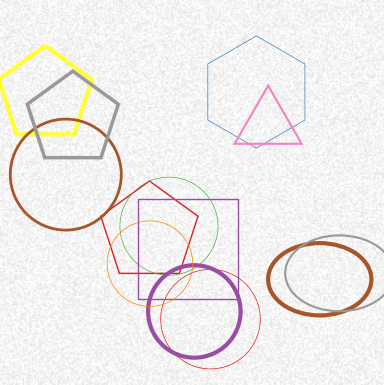[{"shape": "pentagon", "thickness": 1, "radius": 0.66, "center": [0.388, 0.397]}, {"shape": "circle", "thickness": 0.5, "radius": 0.65, "center": [0.547, 0.171]}, {"shape": "hexagon", "thickness": 0.5, "radius": 0.73, "center": [0.666, 0.761]}, {"shape": "circle", "thickness": 0.5, "radius": 0.64, "center": [0.439, 0.413]}, {"shape": "circle", "thickness": 3, "radius": 0.6, "center": [0.505, 0.191]}, {"shape": "square", "thickness": 1, "radius": 0.65, "center": [0.489, 0.353]}, {"shape": "circle", "thickness": 0.5, "radius": 0.56, "center": [0.389, 0.315]}, {"shape": "pentagon", "thickness": 3, "radius": 0.64, "center": [0.118, 0.754]}, {"shape": "circle", "thickness": 2, "radius": 0.72, "center": [0.171, 0.547]}, {"shape": "oval", "thickness": 3, "radius": 0.67, "center": [0.831, 0.275]}, {"shape": "triangle", "thickness": 1.5, "radius": 0.5, "center": [0.696, 0.677]}, {"shape": "pentagon", "thickness": 2.5, "radius": 0.62, "center": [0.189, 0.691]}, {"shape": "oval", "thickness": 1.5, "radius": 0.7, "center": [0.882, 0.29]}]